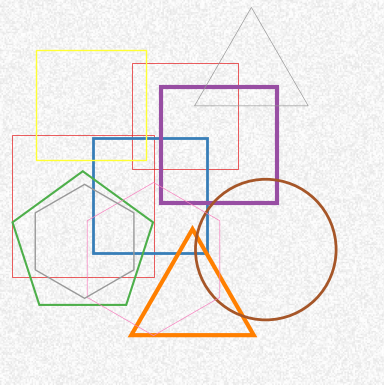[{"shape": "square", "thickness": 0.5, "radius": 0.69, "center": [0.481, 0.7]}, {"shape": "square", "thickness": 0.5, "radius": 0.92, "center": [0.217, 0.465]}, {"shape": "square", "thickness": 2, "radius": 0.75, "center": [0.389, 0.493]}, {"shape": "pentagon", "thickness": 1.5, "radius": 0.96, "center": [0.215, 0.363]}, {"shape": "square", "thickness": 3, "radius": 0.75, "center": [0.569, 0.623]}, {"shape": "triangle", "thickness": 3, "radius": 0.92, "center": [0.5, 0.221]}, {"shape": "square", "thickness": 1, "radius": 0.71, "center": [0.237, 0.727]}, {"shape": "circle", "thickness": 2, "radius": 0.91, "center": [0.69, 0.352]}, {"shape": "hexagon", "thickness": 0.5, "radius": 0.99, "center": [0.399, 0.327]}, {"shape": "triangle", "thickness": 0.5, "radius": 0.85, "center": [0.653, 0.81]}, {"shape": "hexagon", "thickness": 1, "radius": 0.74, "center": [0.22, 0.373]}]